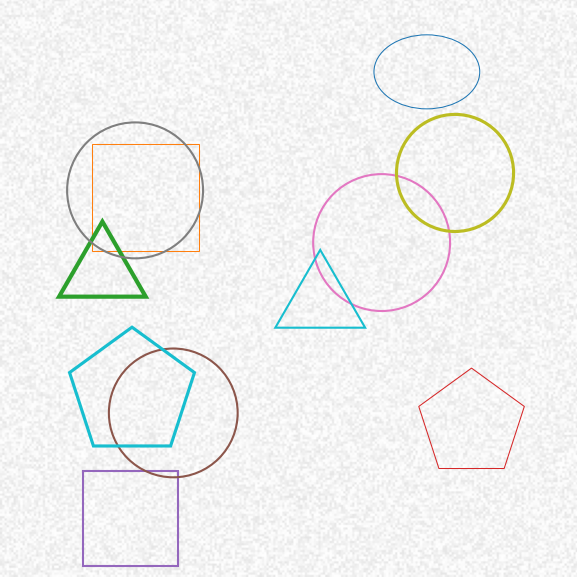[{"shape": "oval", "thickness": 0.5, "radius": 0.46, "center": [0.739, 0.875]}, {"shape": "square", "thickness": 0.5, "radius": 0.46, "center": [0.252, 0.658]}, {"shape": "triangle", "thickness": 2, "radius": 0.43, "center": [0.177, 0.529]}, {"shape": "pentagon", "thickness": 0.5, "radius": 0.48, "center": [0.817, 0.266]}, {"shape": "square", "thickness": 1, "radius": 0.41, "center": [0.226, 0.101]}, {"shape": "circle", "thickness": 1, "radius": 0.56, "center": [0.3, 0.284]}, {"shape": "circle", "thickness": 1, "radius": 0.59, "center": [0.661, 0.579]}, {"shape": "circle", "thickness": 1, "radius": 0.59, "center": [0.234, 0.669]}, {"shape": "circle", "thickness": 1.5, "radius": 0.51, "center": [0.788, 0.7]}, {"shape": "triangle", "thickness": 1, "radius": 0.45, "center": [0.555, 0.477]}, {"shape": "pentagon", "thickness": 1.5, "radius": 0.57, "center": [0.229, 0.319]}]